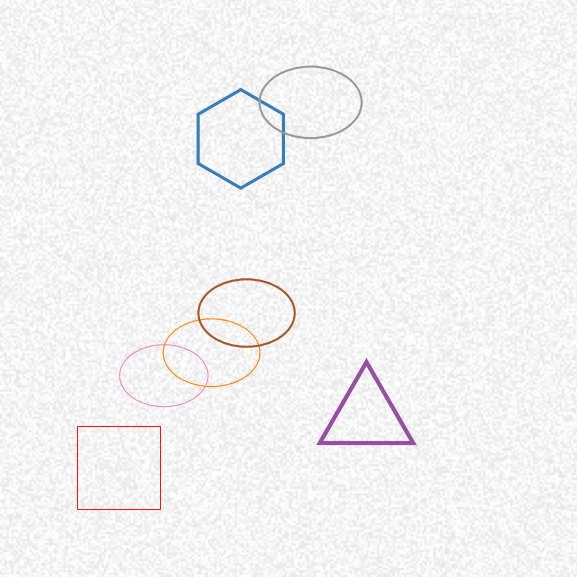[{"shape": "square", "thickness": 0.5, "radius": 0.36, "center": [0.204, 0.189]}, {"shape": "hexagon", "thickness": 1.5, "radius": 0.43, "center": [0.417, 0.759]}, {"shape": "triangle", "thickness": 2, "radius": 0.47, "center": [0.635, 0.279]}, {"shape": "oval", "thickness": 0.5, "radius": 0.42, "center": [0.366, 0.388]}, {"shape": "oval", "thickness": 1, "radius": 0.42, "center": [0.427, 0.457]}, {"shape": "oval", "thickness": 0.5, "radius": 0.38, "center": [0.284, 0.349]}, {"shape": "oval", "thickness": 1, "radius": 0.44, "center": [0.538, 0.822]}]